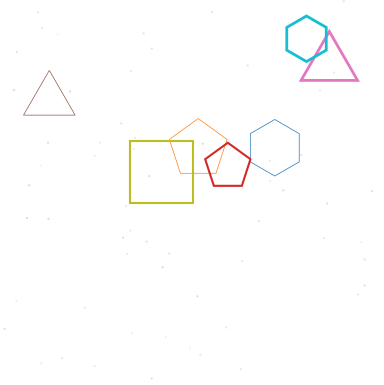[{"shape": "hexagon", "thickness": 0.5, "radius": 0.37, "center": [0.714, 0.616]}, {"shape": "pentagon", "thickness": 0.5, "radius": 0.39, "center": [0.515, 0.614]}, {"shape": "pentagon", "thickness": 1.5, "radius": 0.31, "center": [0.592, 0.567]}, {"shape": "triangle", "thickness": 0.5, "radius": 0.39, "center": [0.128, 0.74]}, {"shape": "triangle", "thickness": 2, "radius": 0.42, "center": [0.855, 0.834]}, {"shape": "square", "thickness": 1.5, "radius": 0.41, "center": [0.42, 0.553]}, {"shape": "hexagon", "thickness": 2, "radius": 0.3, "center": [0.796, 0.899]}]